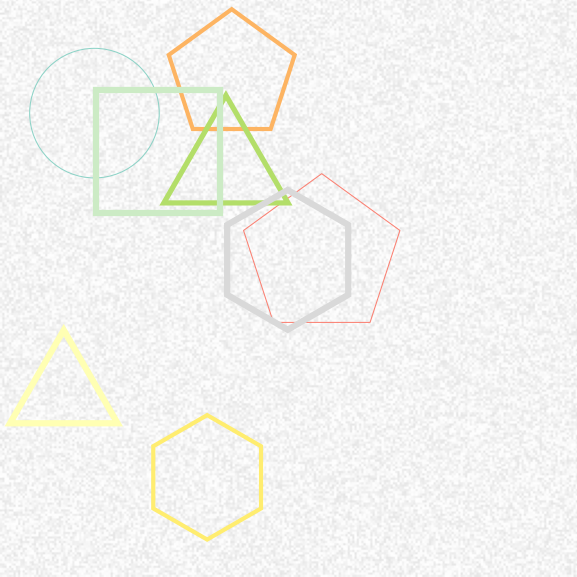[{"shape": "circle", "thickness": 0.5, "radius": 0.56, "center": [0.164, 0.803]}, {"shape": "triangle", "thickness": 3, "radius": 0.54, "center": [0.11, 0.32]}, {"shape": "pentagon", "thickness": 0.5, "radius": 0.71, "center": [0.557, 0.556]}, {"shape": "pentagon", "thickness": 2, "radius": 0.57, "center": [0.401, 0.869]}, {"shape": "triangle", "thickness": 2.5, "radius": 0.62, "center": [0.391, 0.71]}, {"shape": "hexagon", "thickness": 3, "radius": 0.61, "center": [0.498, 0.549]}, {"shape": "square", "thickness": 3, "radius": 0.53, "center": [0.273, 0.737]}, {"shape": "hexagon", "thickness": 2, "radius": 0.54, "center": [0.359, 0.173]}]